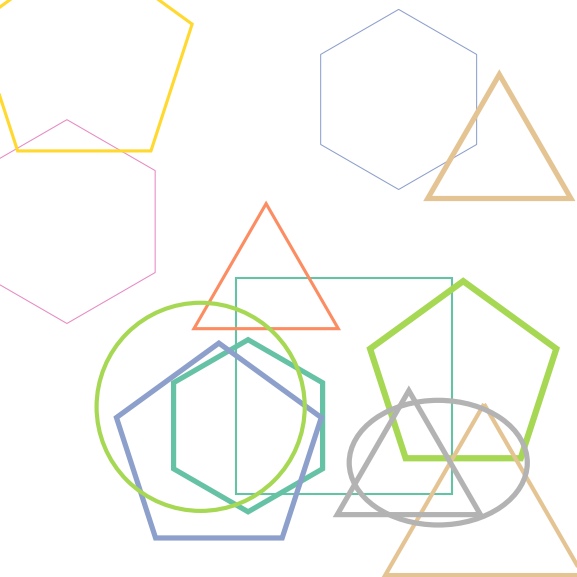[{"shape": "square", "thickness": 1, "radius": 0.94, "center": [0.596, 0.33]}, {"shape": "hexagon", "thickness": 2.5, "radius": 0.74, "center": [0.43, 0.262]}, {"shape": "triangle", "thickness": 1.5, "radius": 0.72, "center": [0.461, 0.502]}, {"shape": "pentagon", "thickness": 2.5, "radius": 0.93, "center": [0.379, 0.218]}, {"shape": "hexagon", "thickness": 0.5, "radius": 0.78, "center": [0.69, 0.827]}, {"shape": "hexagon", "thickness": 0.5, "radius": 0.88, "center": [0.116, 0.615]}, {"shape": "pentagon", "thickness": 3, "radius": 0.85, "center": [0.802, 0.343]}, {"shape": "circle", "thickness": 2, "radius": 0.9, "center": [0.347, 0.295]}, {"shape": "pentagon", "thickness": 1.5, "radius": 0.98, "center": [0.146, 0.897]}, {"shape": "triangle", "thickness": 2.5, "radius": 0.72, "center": [0.865, 0.727]}, {"shape": "triangle", "thickness": 2, "radius": 0.99, "center": [0.838, 0.102]}, {"shape": "triangle", "thickness": 2.5, "radius": 0.72, "center": [0.708, 0.18]}, {"shape": "oval", "thickness": 2.5, "radius": 0.77, "center": [0.759, 0.198]}]